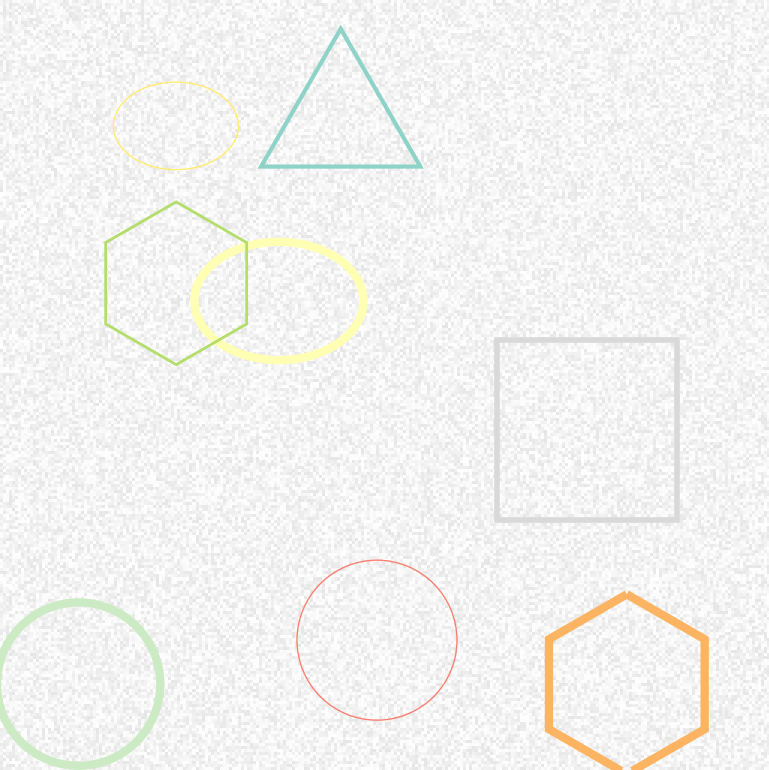[{"shape": "triangle", "thickness": 1.5, "radius": 0.6, "center": [0.442, 0.843]}, {"shape": "oval", "thickness": 3, "radius": 0.55, "center": [0.362, 0.609]}, {"shape": "circle", "thickness": 0.5, "radius": 0.52, "center": [0.49, 0.169]}, {"shape": "hexagon", "thickness": 3, "radius": 0.58, "center": [0.814, 0.111]}, {"shape": "hexagon", "thickness": 1, "radius": 0.53, "center": [0.229, 0.632]}, {"shape": "square", "thickness": 2, "radius": 0.58, "center": [0.763, 0.441]}, {"shape": "circle", "thickness": 3, "radius": 0.53, "center": [0.102, 0.112]}, {"shape": "oval", "thickness": 0.5, "radius": 0.41, "center": [0.229, 0.837]}]